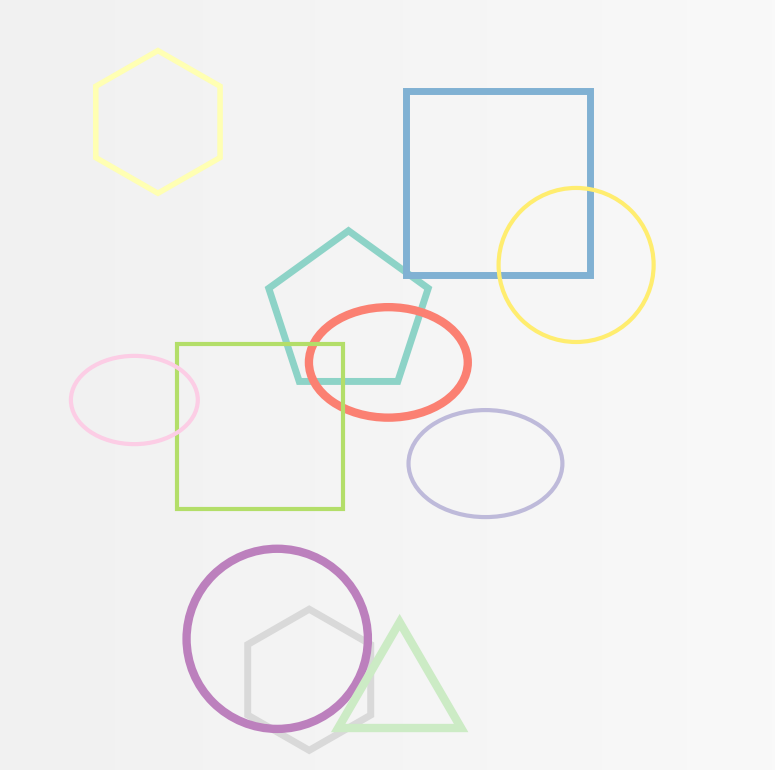[{"shape": "pentagon", "thickness": 2.5, "radius": 0.54, "center": [0.45, 0.592]}, {"shape": "hexagon", "thickness": 2, "radius": 0.46, "center": [0.204, 0.842]}, {"shape": "oval", "thickness": 1.5, "radius": 0.5, "center": [0.626, 0.398]}, {"shape": "oval", "thickness": 3, "radius": 0.51, "center": [0.501, 0.529]}, {"shape": "square", "thickness": 2.5, "radius": 0.59, "center": [0.643, 0.762]}, {"shape": "square", "thickness": 1.5, "radius": 0.53, "center": [0.335, 0.446]}, {"shape": "oval", "thickness": 1.5, "radius": 0.41, "center": [0.173, 0.481]}, {"shape": "hexagon", "thickness": 2.5, "radius": 0.46, "center": [0.399, 0.117]}, {"shape": "circle", "thickness": 3, "radius": 0.58, "center": [0.358, 0.17]}, {"shape": "triangle", "thickness": 3, "radius": 0.46, "center": [0.516, 0.1]}, {"shape": "circle", "thickness": 1.5, "radius": 0.5, "center": [0.743, 0.656]}]